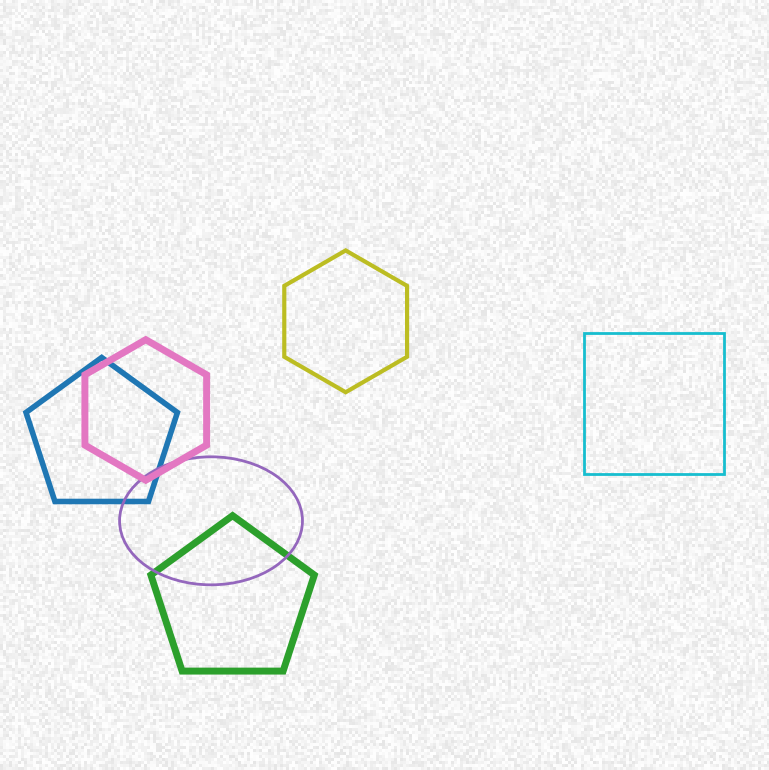[{"shape": "pentagon", "thickness": 2, "radius": 0.52, "center": [0.132, 0.432]}, {"shape": "pentagon", "thickness": 2.5, "radius": 0.56, "center": [0.302, 0.219]}, {"shape": "oval", "thickness": 1, "radius": 0.59, "center": [0.274, 0.324]}, {"shape": "hexagon", "thickness": 2.5, "radius": 0.46, "center": [0.189, 0.468]}, {"shape": "hexagon", "thickness": 1.5, "radius": 0.46, "center": [0.449, 0.583]}, {"shape": "square", "thickness": 1, "radius": 0.46, "center": [0.849, 0.476]}]